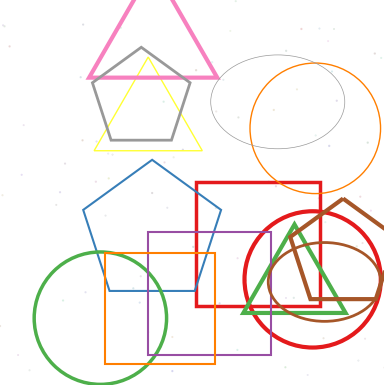[{"shape": "circle", "thickness": 3, "radius": 0.88, "center": [0.812, 0.274]}, {"shape": "square", "thickness": 2.5, "radius": 0.8, "center": [0.67, 0.365]}, {"shape": "pentagon", "thickness": 1.5, "radius": 0.94, "center": [0.395, 0.397]}, {"shape": "circle", "thickness": 2.5, "radius": 0.86, "center": [0.261, 0.174]}, {"shape": "triangle", "thickness": 3, "radius": 0.77, "center": [0.765, 0.264]}, {"shape": "square", "thickness": 1.5, "radius": 0.8, "center": [0.545, 0.237]}, {"shape": "circle", "thickness": 1, "radius": 0.85, "center": [0.819, 0.667]}, {"shape": "square", "thickness": 1.5, "radius": 0.72, "center": [0.416, 0.2]}, {"shape": "triangle", "thickness": 1, "radius": 0.81, "center": [0.385, 0.69]}, {"shape": "oval", "thickness": 2, "radius": 0.73, "center": [0.843, 0.268]}, {"shape": "pentagon", "thickness": 3, "radius": 0.72, "center": [0.891, 0.34]}, {"shape": "triangle", "thickness": 3, "radius": 0.96, "center": [0.398, 0.894]}, {"shape": "pentagon", "thickness": 2, "radius": 0.67, "center": [0.367, 0.744]}, {"shape": "oval", "thickness": 0.5, "radius": 0.87, "center": [0.721, 0.735]}]